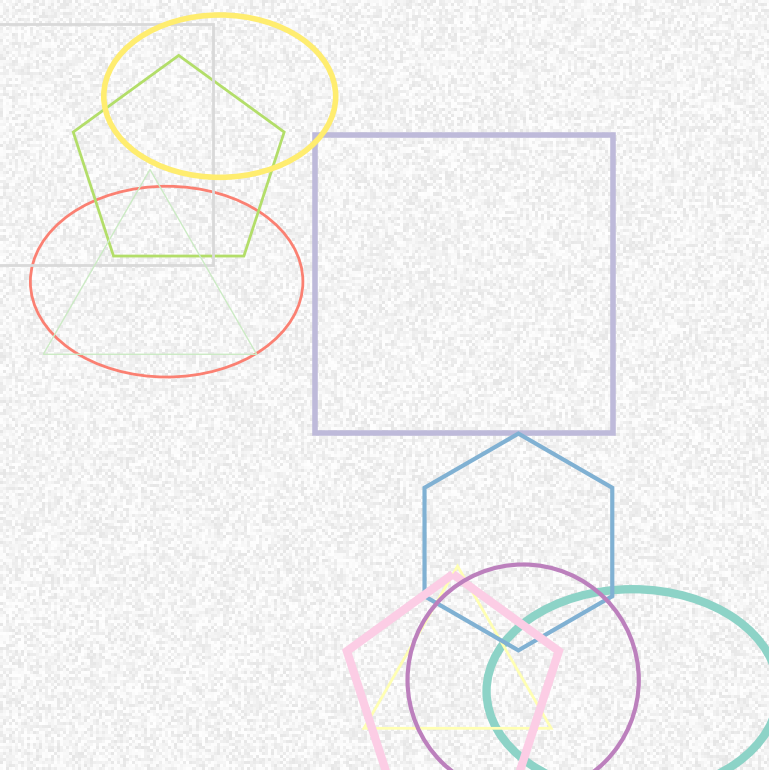[{"shape": "oval", "thickness": 3, "radius": 0.95, "center": [0.821, 0.102]}, {"shape": "triangle", "thickness": 1, "radius": 0.7, "center": [0.594, 0.124]}, {"shape": "square", "thickness": 2, "radius": 0.97, "center": [0.603, 0.631]}, {"shape": "oval", "thickness": 1, "radius": 0.88, "center": [0.216, 0.634]}, {"shape": "hexagon", "thickness": 1.5, "radius": 0.7, "center": [0.673, 0.296]}, {"shape": "pentagon", "thickness": 1, "radius": 0.72, "center": [0.232, 0.784]}, {"shape": "pentagon", "thickness": 3, "radius": 0.72, "center": [0.588, 0.11]}, {"shape": "square", "thickness": 1, "radius": 0.78, "center": [0.12, 0.812]}, {"shape": "circle", "thickness": 1.5, "radius": 0.75, "center": [0.679, 0.117]}, {"shape": "triangle", "thickness": 0.5, "radius": 0.8, "center": [0.195, 0.62]}, {"shape": "oval", "thickness": 2, "radius": 0.75, "center": [0.285, 0.875]}]